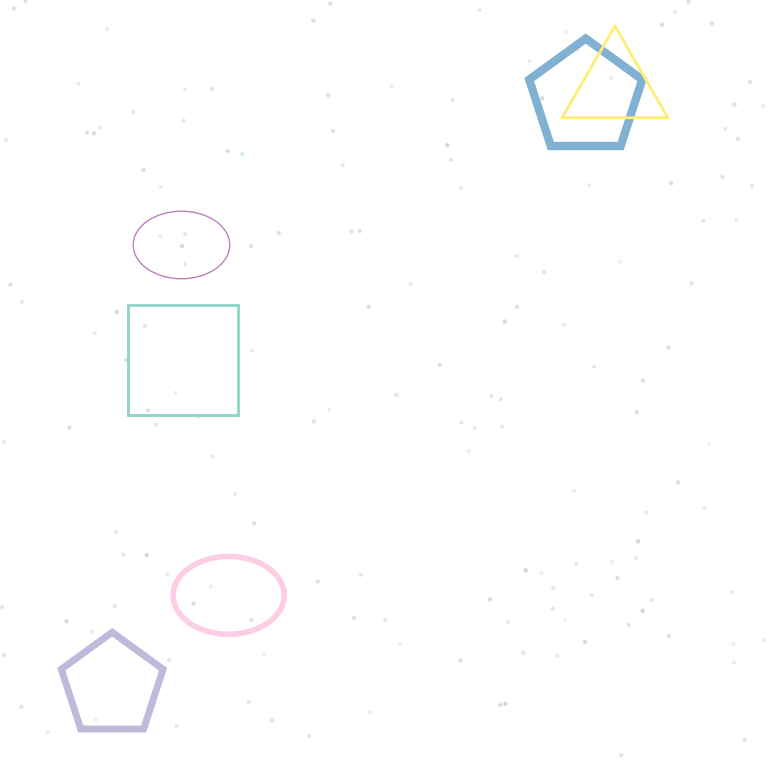[{"shape": "square", "thickness": 1, "radius": 0.36, "center": [0.237, 0.533]}, {"shape": "pentagon", "thickness": 2.5, "radius": 0.35, "center": [0.146, 0.109]}, {"shape": "pentagon", "thickness": 3, "radius": 0.39, "center": [0.761, 0.873]}, {"shape": "oval", "thickness": 2, "radius": 0.36, "center": [0.297, 0.227]}, {"shape": "oval", "thickness": 0.5, "radius": 0.31, "center": [0.236, 0.682]}, {"shape": "triangle", "thickness": 1, "radius": 0.4, "center": [0.799, 0.887]}]